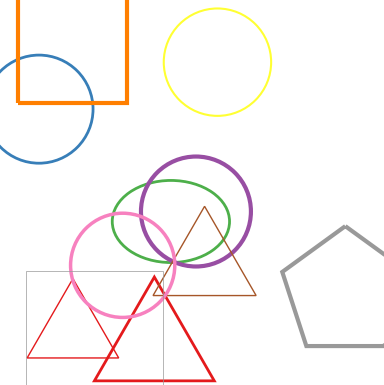[{"shape": "triangle", "thickness": 1, "radius": 0.69, "center": [0.189, 0.139]}, {"shape": "triangle", "thickness": 2, "radius": 0.9, "center": [0.401, 0.101]}, {"shape": "circle", "thickness": 2, "radius": 0.7, "center": [0.101, 0.716]}, {"shape": "oval", "thickness": 2, "radius": 0.76, "center": [0.444, 0.425]}, {"shape": "circle", "thickness": 3, "radius": 0.71, "center": [0.509, 0.451]}, {"shape": "square", "thickness": 3, "radius": 0.71, "center": [0.189, 0.873]}, {"shape": "circle", "thickness": 1.5, "radius": 0.7, "center": [0.565, 0.839]}, {"shape": "triangle", "thickness": 1, "radius": 0.77, "center": [0.531, 0.31]}, {"shape": "circle", "thickness": 2.5, "radius": 0.68, "center": [0.319, 0.311]}, {"shape": "pentagon", "thickness": 3, "radius": 0.86, "center": [0.897, 0.24]}, {"shape": "square", "thickness": 0.5, "radius": 0.89, "center": [0.246, 0.117]}]